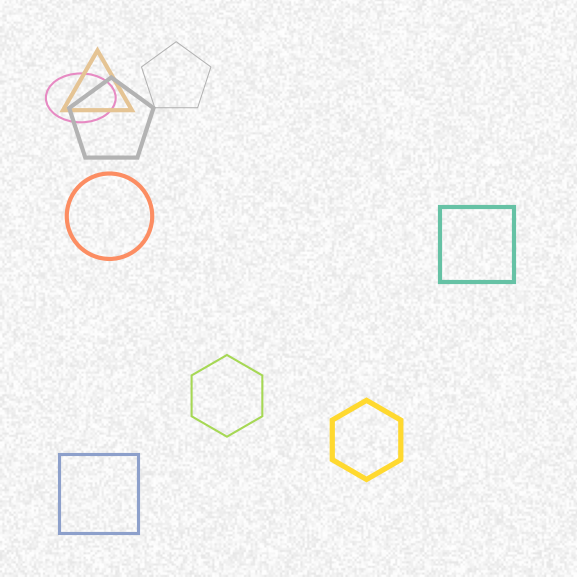[{"shape": "square", "thickness": 2, "radius": 0.32, "center": [0.826, 0.576]}, {"shape": "circle", "thickness": 2, "radius": 0.37, "center": [0.19, 0.625]}, {"shape": "square", "thickness": 1.5, "radius": 0.34, "center": [0.171, 0.144]}, {"shape": "oval", "thickness": 1, "radius": 0.3, "center": [0.14, 0.83]}, {"shape": "hexagon", "thickness": 1, "radius": 0.35, "center": [0.393, 0.314]}, {"shape": "hexagon", "thickness": 2.5, "radius": 0.34, "center": [0.635, 0.237]}, {"shape": "triangle", "thickness": 2, "radius": 0.34, "center": [0.169, 0.843]}, {"shape": "pentagon", "thickness": 2, "radius": 0.38, "center": [0.193, 0.788]}, {"shape": "pentagon", "thickness": 0.5, "radius": 0.32, "center": [0.305, 0.864]}]